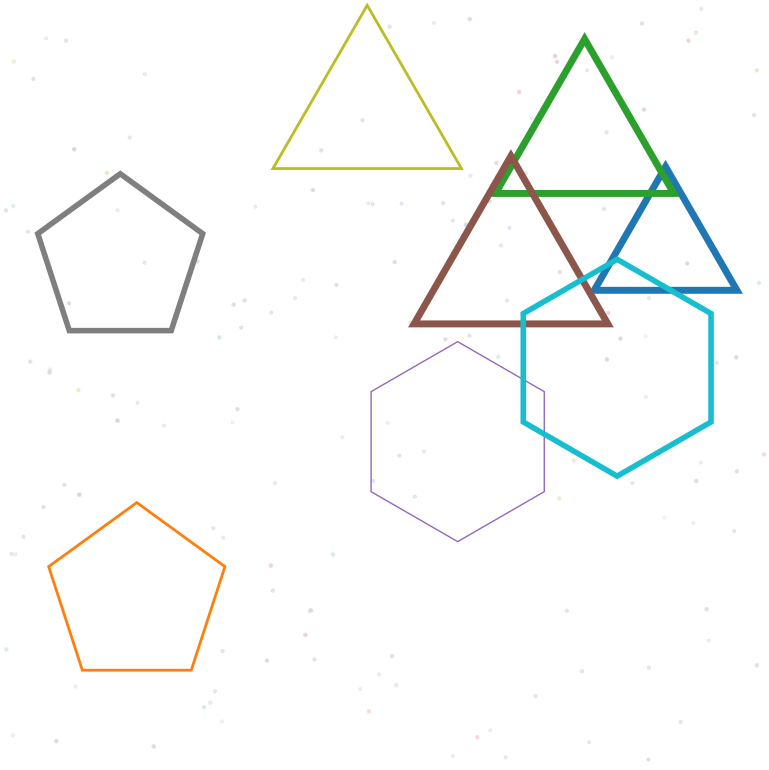[{"shape": "triangle", "thickness": 2.5, "radius": 0.53, "center": [0.864, 0.676]}, {"shape": "pentagon", "thickness": 1, "radius": 0.6, "center": [0.178, 0.227]}, {"shape": "triangle", "thickness": 2.5, "radius": 0.67, "center": [0.759, 0.816]}, {"shape": "hexagon", "thickness": 0.5, "radius": 0.65, "center": [0.594, 0.426]}, {"shape": "triangle", "thickness": 2.5, "radius": 0.73, "center": [0.664, 0.652]}, {"shape": "pentagon", "thickness": 2, "radius": 0.56, "center": [0.156, 0.662]}, {"shape": "triangle", "thickness": 1, "radius": 0.71, "center": [0.477, 0.852]}, {"shape": "hexagon", "thickness": 2, "radius": 0.7, "center": [0.801, 0.522]}]